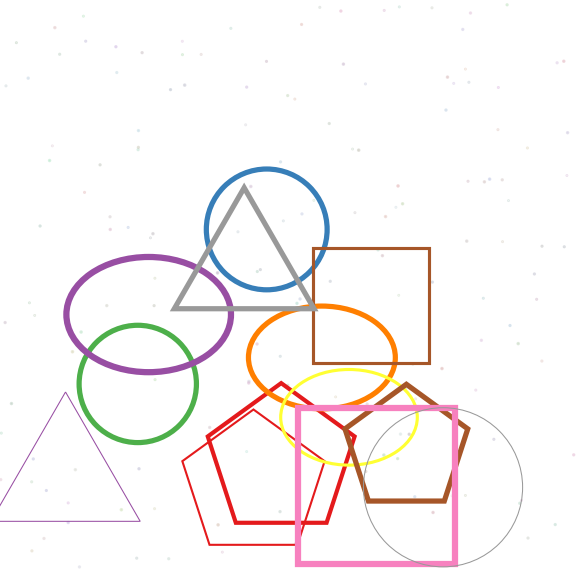[{"shape": "pentagon", "thickness": 1, "radius": 0.65, "center": [0.439, 0.161]}, {"shape": "pentagon", "thickness": 2, "radius": 0.67, "center": [0.487, 0.202]}, {"shape": "circle", "thickness": 2.5, "radius": 0.52, "center": [0.462, 0.602]}, {"shape": "circle", "thickness": 2.5, "radius": 0.51, "center": [0.239, 0.334]}, {"shape": "triangle", "thickness": 0.5, "radius": 0.75, "center": [0.113, 0.171]}, {"shape": "oval", "thickness": 3, "radius": 0.71, "center": [0.257, 0.454]}, {"shape": "oval", "thickness": 2.5, "radius": 0.64, "center": [0.557, 0.38]}, {"shape": "oval", "thickness": 1.5, "radius": 0.59, "center": [0.604, 0.277]}, {"shape": "pentagon", "thickness": 2.5, "radius": 0.56, "center": [0.704, 0.222]}, {"shape": "square", "thickness": 1.5, "radius": 0.5, "center": [0.642, 0.47]}, {"shape": "square", "thickness": 3, "radius": 0.68, "center": [0.653, 0.158]}, {"shape": "circle", "thickness": 0.5, "radius": 0.69, "center": [0.767, 0.155]}, {"shape": "triangle", "thickness": 2.5, "radius": 0.7, "center": [0.423, 0.534]}]